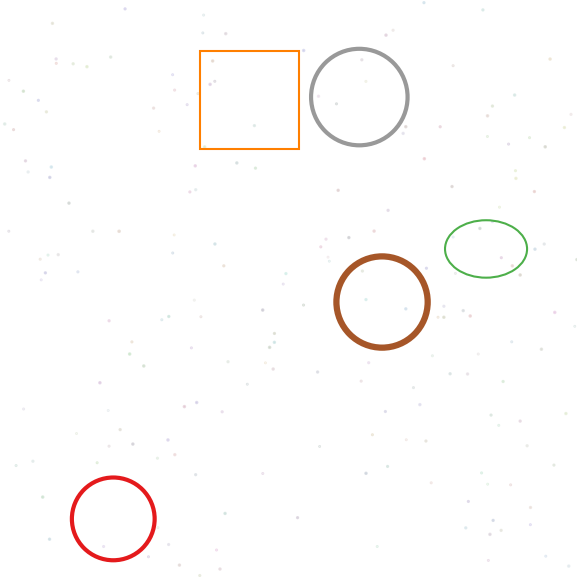[{"shape": "circle", "thickness": 2, "radius": 0.36, "center": [0.196, 0.101]}, {"shape": "oval", "thickness": 1, "radius": 0.36, "center": [0.842, 0.568]}, {"shape": "square", "thickness": 1, "radius": 0.43, "center": [0.432, 0.826]}, {"shape": "circle", "thickness": 3, "radius": 0.4, "center": [0.662, 0.476]}, {"shape": "circle", "thickness": 2, "radius": 0.42, "center": [0.622, 0.831]}]